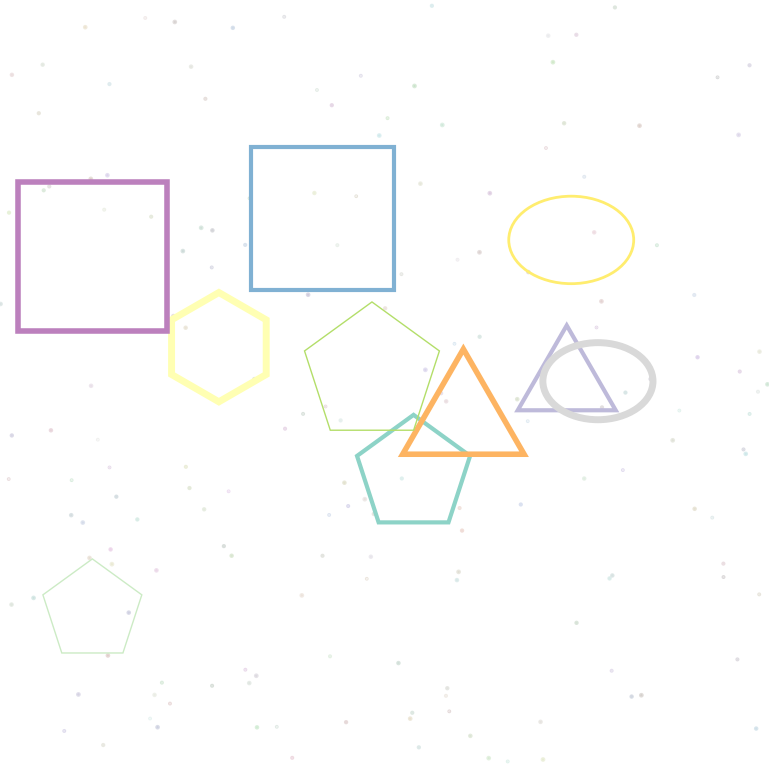[{"shape": "pentagon", "thickness": 1.5, "radius": 0.39, "center": [0.537, 0.384]}, {"shape": "hexagon", "thickness": 2.5, "radius": 0.35, "center": [0.284, 0.549]}, {"shape": "triangle", "thickness": 1.5, "radius": 0.37, "center": [0.736, 0.504]}, {"shape": "square", "thickness": 1.5, "radius": 0.47, "center": [0.419, 0.716]}, {"shape": "triangle", "thickness": 2, "radius": 0.46, "center": [0.602, 0.456]}, {"shape": "pentagon", "thickness": 0.5, "radius": 0.46, "center": [0.483, 0.516]}, {"shape": "oval", "thickness": 2.5, "radius": 0.36, "center": [0.777, 0.505]}, {"shape": "square", "thickness": 2, "radius": 0.48, "center": [0.12, 0.667]}, {"shape": "pentagon", "thickness": 0.5, "radius": 0.34, "center": [0.12, 0.207]}, {"shape": "oval", "thickness": 1, "radius": 0.41, "center": [0.742, 0.688]}]